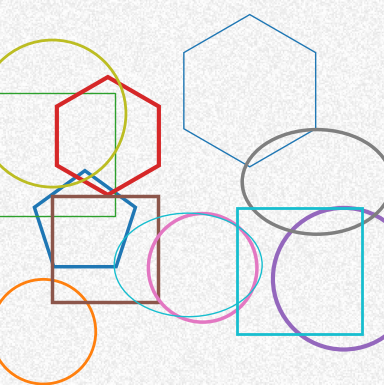[{"shape": "hexagon", "thickness": 1, "radius": 0.99, "center": [0.649, 0.764]}, {"shape": "pentagon", "thickness": 2.5, "radius": 0.69, "center": [0.221, 0.419]}, {"shape": "circle", "thickness": 2, "radius": 0.68, "center": [0.113, 0.138]}, {"shape": "square", "thickness": 1, "radius": 0.8, "center": [0.14, 0.599]}, {"shape": "hexagon", "thickness": 3, "radius": 0.76, "center": [0.28, 0.647]}, {"shape": "circle", "thickness": 3, "radius": 0.92, "center": [0.893, 0.276]}, {"shape": "square", "thickness": 2.5, "radius": 0.69, "center": [0.273, 0.354]}, {"shape": "circle", "thickness": 2.5, "radius": 0.7, "center": [0.526, 0.304]}, {"shape": "oval", "thickness": 2.5, "radius": 0.97, "center": [0.823, 0.528]}, {"shape": "circle", "thickness": 2, "radius": 0.95, "center": [0.136, 0.705]}, {"shape": "square", "thickness": 2, "radius": 0.81, "center": [0.779, 0.296]}, {"shape": "oval", "thickness": 1, "radius": 0.96, "center": [0.489, 0.312]}]